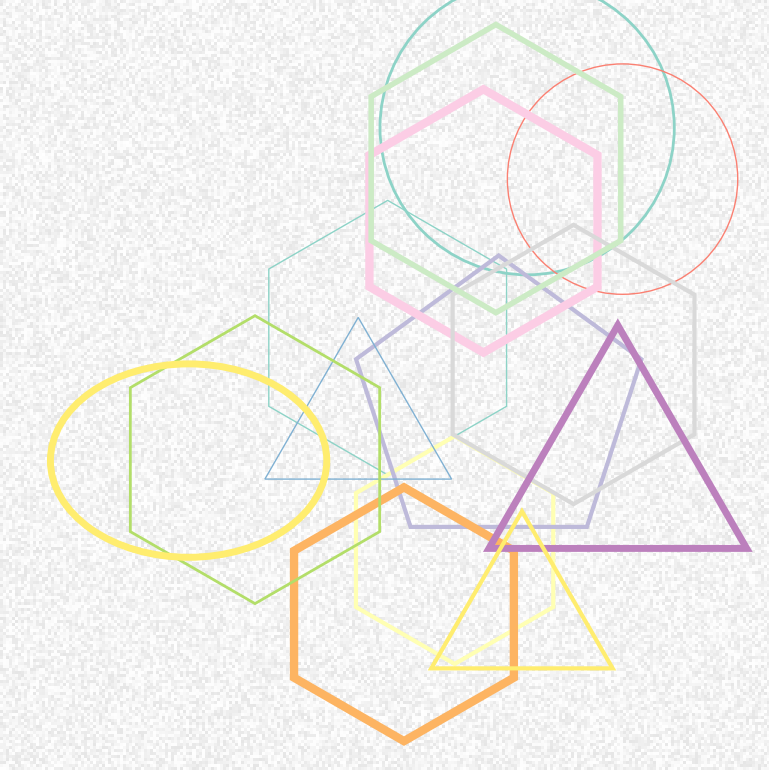[{"shape": "circle", "thickness": 1, "radius": 0.96, "center": [0.685, 0.834]}, {"shape": "hexagon", "thickness": 0.5, "radius": 0.89, "center": [0.503, 0.561]}, {"shape": "hexagon", "thickness": 1.5, "radius": 0.74, "center": [0.59, 0.286]}, {"shape": "pentagon", "thickness": 1.5, "radius": 0.97, "center": [0.648, 0.473]}, {"shape": "circle", "thickness": 0.5, "radius": 0.75, "center": [0.809, 0.767]}, {"shape": "triangle", "thickness": 0.5, "radius": 0.7, "center": [0.465, 0.448]}, {"shape": "hexagon", "thickness": 3, "radius": 0.82, "center": [0.525, 0.202]}, {"shape": "hexagon", "thickness": 1, "radius": 0.93, "center": [0.331, 0.403]}, {"shape": "hexagon", "thickness": 3, "radius": 0.85, "center": [0.628, 0.713]}, {"shape": "hexagon", "thickness": 1.5, "radius": 0.91, "center": [0.745, 0.527]}, {"shape": "triangle", "thickness": 2.5, "radius": 0.97, "center": [0.802, 0.384]}, {"shape": "hexagon", "thickness": 2, "radius": 0.94, "center": [0.644, 0.781]}, {"shape": "oval", "thickness": 2.5, "radius": 0.9, "center": [0.245, 0.402]}, {"shape": "triangle", "thickness": 1.5, "radius": 0.68, "center": [0.678, 0.2]}]